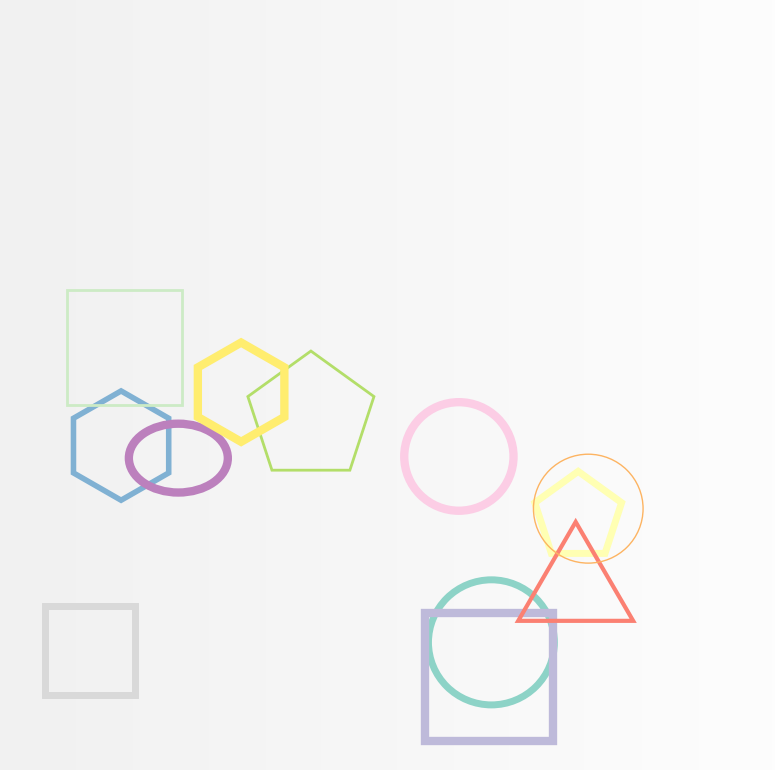[{"shape": "circle", "thickness": 2.5, "radius": 0.41, "center": [0.634, 0.166]}, {"shape": "pentagon", "thickness": 2.5, "radius": 0.29, "center": [0.746, 0.329]}, {"shape": "square", "thickness": 3, "radius": 0.41, "center": [0.631, 0.121]}, {"shape": "triangle", "thickness": 1.5, "radius": 0.43, "center": [0.743, 0.237]}, {"shape": "hexagon", "thickness": 2, "radius": 0.35, "center": [0.156, 0.421]}, {"shape": "circle", "thickness": 0.5, "radius": 0.35, "center": [0.759, 0.339]}, {"shape": "pentagon", "thickness": 1, "radius": 0.43, "center": [0.401, 0.459]}, {"shape": "circle", "thickness": 3, "radius": 0.35, "center": [0.592, 0.407]}, {"shape": "square", "thickness": 2.5, "radius": 0.29, "center": [0.116, 0.155]}, {"shape": "oval", "thickness": 3, "radius": 0.32, "center": [0.23, 0.405]}, {"shape": "square", "thickness": 1, "radius": 0.37, "center": [0.161, 0.549]}, {"shape": "hexagon", "thickness": 3, "radius": 0.32, "center": [0.311, 0.491]}]